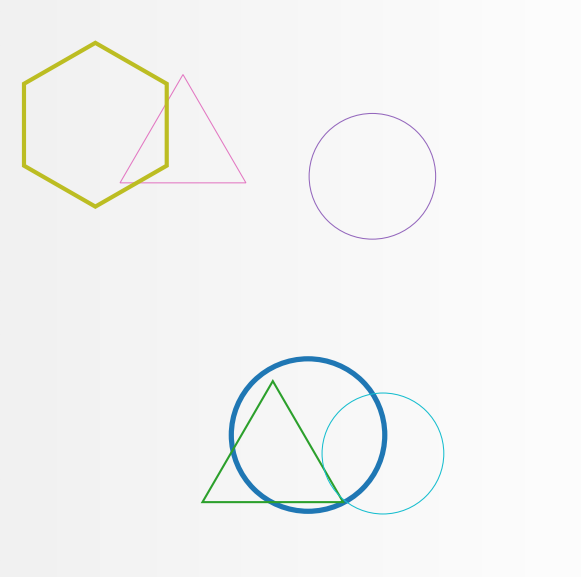[{"shape": "circle", "thickness": 2.5, "radius": 0.66, "center": [0.53, 0.246]}, {"shape": "triangle", "thickness": 1, "radius": 0.7, "center": [0.469, 0.2]}, {"shape": "circle", "thickness": 0.5, "radius": 0.54, "center": [0.641, 0.694]}, {"shape": "triangle", "thickness": 0.5, "radius": 0.63, "center": [0.315, 0.745]}, {"shape": "hexagon", "thickness": 2, "radius": 0.71, "center": [0.164, 0.783]}, {"shape": "circle", "thickness": 0.5, "radius": 0.52, "center": [0.659, 0.214]}]